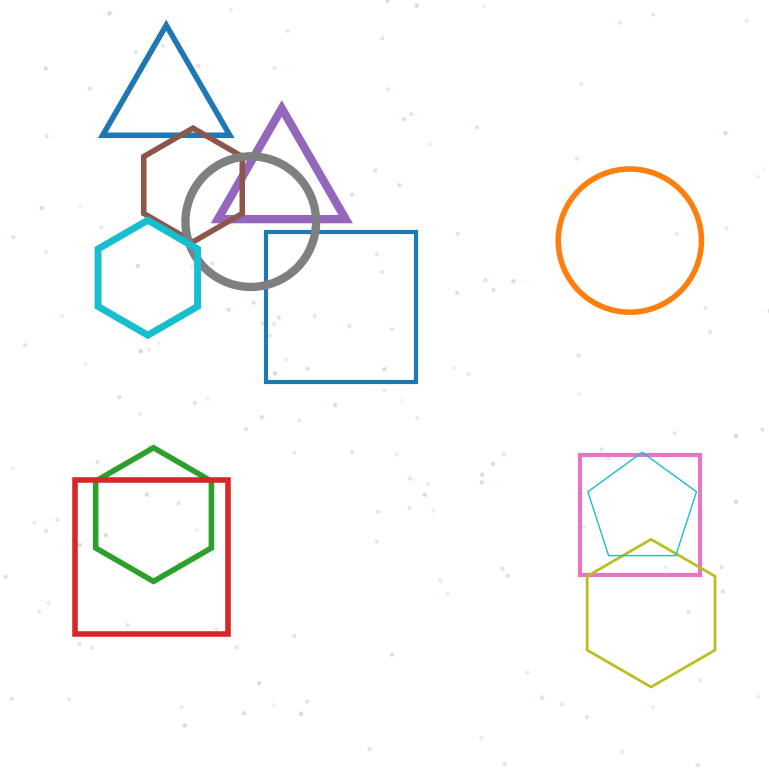[{"shape": "triangle", "thickness": 2, "radius": 0.48, "center": [0.216, 0.872]}, {"shape": "square", "thickness": 1.5, "radius": 0.49, "center": [0.443, 0.602]}, {"shape": "circle", "thickness": 2, "radius": 0.47, "center": [0.818, 0.688]}, {"shape": "hexagon", "thickness": 2, "radius": 0.43, "center": [0.199, 0.332]}, {"shape": "square", "thickness": 2, "radius": 0.5, "center": [0.197, 0.277]}, {"shape": "triangle", "thickness": 3, "radius": 0.48, "center": [0.366, 0.763]}, {"shape": "hexagon", "thickness": 2, "radius": 0.37, "center": [0.251, 0.76]}, {"shape": "square", "thickness": 1.5, "radius": 0.39, "center": [0.831, 0.331]}, {"shape": "circle", "thickness": 3, "radius": 0.42, "center": [0.326, 0.712]}, {"shape": "hexagon", "thickness": 1, "radius": 0.48, "center": [0.846, 0.204]}, {"shape": "pentagon", "thickness": 0.5, "radius": 0.37, "center": [0.834, 0.338]}, {"shape": "hexagon", "thickness": 2.5, "radius": 0.37, "center": [0.192, 0.639]}]